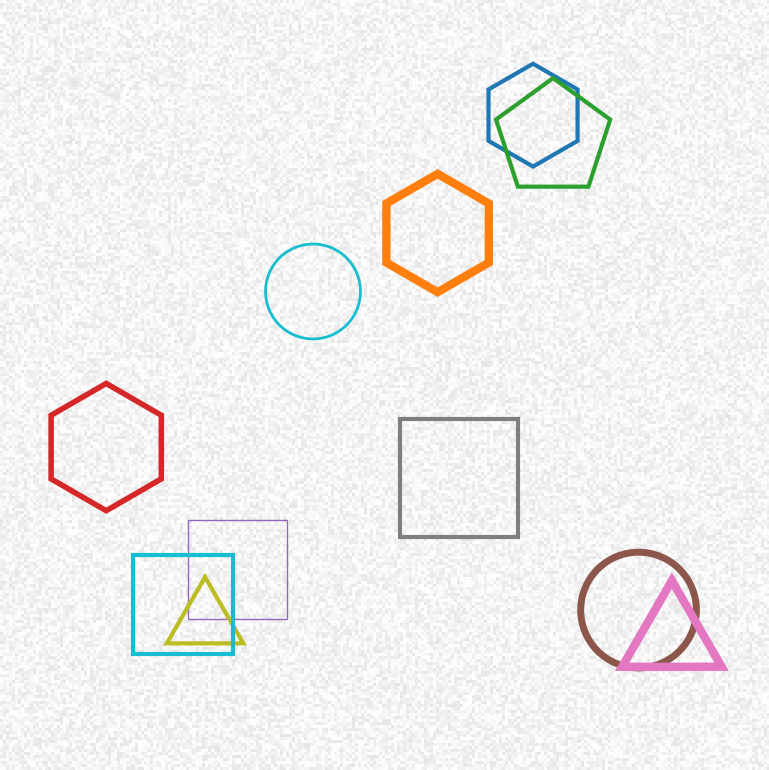[{"shape": "hexagon", "thickness": 1.5, "radius": 0.33, "center": [0.692, 0.85]}, {"shape": "hexagon", "thickness": 3, "radius": 0.38, "center": [0.568, 0.697]}, {"shape": "pentagon", "thickness": 1.5, "radius": 0.39, "center": [0.718, 0.821]}, {"shape": "hexagon", "thickness": 2, "radius": 0.41, "center": [0.138, 0.419]}, {"shape": "square", "thickness": 0.5, "radius": 0.32, "center": [0.308, 0.26]}, {"shape": "circle", "thickness": 2.5, "radius": 0.38, "center": [0.829, 0.208]}, {"shape": "triangle", "thickness": 3, "radius": 0.37, "center": [0.873, 0.171]}, {"shape": "square", "thickness": 1.5, "radius": 0.38, "center": [0.596, 0.379]}, {"shape": "triangle", "thickness": 1.5, "radius": 0.29, "center": [0.266, 0.193]}, {"shape": "square", "thickness": 1.5, "radius": 0.32, "center": [0.238, 0.215]}, {"shape": "circle", "thickness": 1, "radius": 0.31, "center": [0.407, 0.621]}]